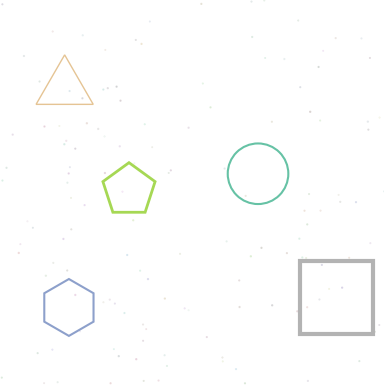[{"shape": "circle", "thickness": 1.5, "radius": 0.39, "center": [0.67, 0.549]}, {"shape": "hexagon", "thickness": 1.5, "radius": 0.37, "center": [0.179, 0.201]}, {"shape": "pentagon", "thickness": 2, "radius": 0.36, "center": [0.335, 0.506]}, {"shape": "triangle", "thickness": 1, "radius": 0.43, "center": [0.168, 0.772]}, {"shape": "square", "thickness": 3, "radius": 0.48, "center": [0.873, 0.227]}]